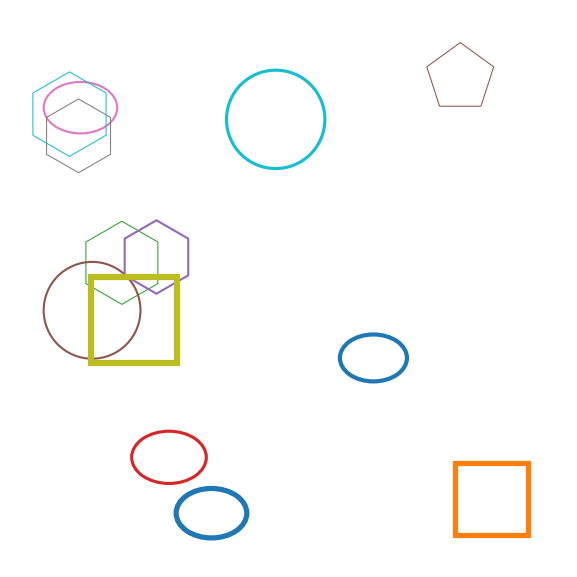[{"shape": "oval", "thickness": 2, "radius": 0.29, "center": [0.647, 0.379]}, {"shape": "oval", "thickness": 2.5, "radius": 0.31, "center": [0.366, 0.11]}, {"shape": "square", "thickness": 2.5, "radius": 0.31, "center": [0.851, 0.136]}, {"shape": "hexagon", "thickness": 0.5, "radius": 0.36, "center": [0.211, 0.544]}, {"shape": "oval", "thickness": 1.5, "radius": 0.32, "center": [0.293, 0.207]}, {"shape": "hexagon", "thickness": 1, "radius": 0.32, "center": [0.271, 0.554]}, {"shape": "circle", "thickness": 1, "radius": 0.42, "center": [0.159, 0.462]}, {"shape": "pentagon", "thickness": 0.5, "radius": 0.3, "center": [0.797, 0.865]}, {"shape": "oval", "thickness": 1, "radius": 0.32, "center": [0.139, 0.813]}, {"shape": "hexagon", "thickness": 0.5, "radius": 0.32, "center": [0.136, 0.764]}, {"shape": "square", "thickness": 3, "radius": 0.37, "center": [0.232, 0.446]}, {"shape": "hexagon", "thickness": 0.5, "radius": 0.37, "center": [0.12, 0.802]}, {"shape": "circle", "thickness": 1.5, "radius": 0.43, "center": [0.477, 0.792]}]